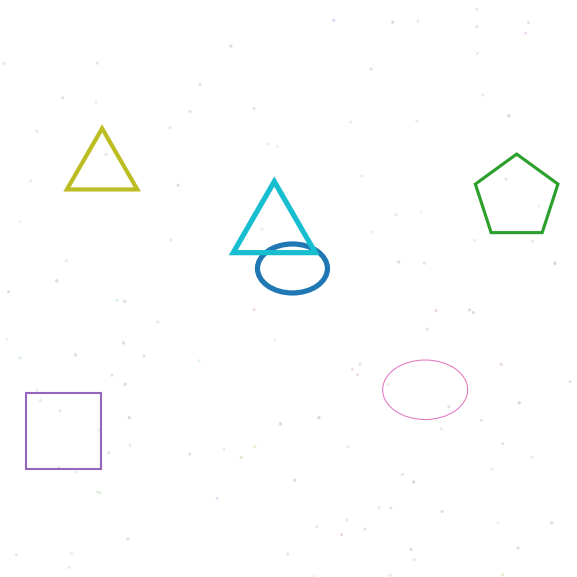[{"shape": "oval", "thickness": 2.5, "radius": 0.3, "center": [0.506, 0.534]}, {"shape": "pentagon", "thickness": 1.5, "radius": 0.38, "center": [0.895, 0.657]}, {"shape": "square", "thickness": 1, "radius": 0.33, "center": [0.11, 0.253]}, {"shape": "oval", "thickness": 0.5, "radius": 0.37, "center": [0.736, 0.324]}, {"shape": "triangle", "thickness": 2, "radius": 0.35, "center": [0.177, 0.706]}, {"shape": "triangle", "thickness": 2.5, "radius": 0.41, "center": [0.475, 0.603]}]